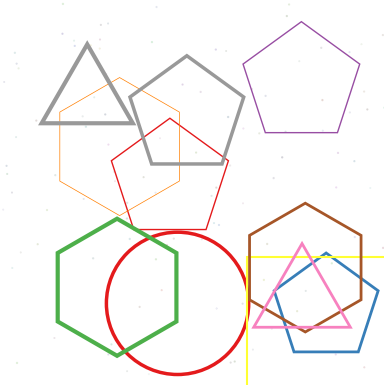[{"shape": "pentagon", "thickness": 1, "radius": 0.8, "center": [0.441, 0.533]}, {"shape": "circle", "thickness": 2.5, "radius": 0.92, "center": [0.461, 0.212]}, {"shape": "pentagon", "thickness": 2, "radius": 0.71, "center": [0.847, 0.201]}, {"shape": "hexagon", "thickness": 3, "radius": 0.89, "center": [0.304, 0.254]}, {"shape": "pentagon", "thickness": 1, "radius": 0.8, "center": [0.783, 0.784]}, {"shape": "hexagon", "thickness": 0.5, "radius": 0.9, "center": [0.311, 0.619]}, {"shape": "square", "thickness": 1.5, "radius": 0.98, "center": [0.838, 0.138]}, {"shape": "hexagon", "thickness": 2, "radius": 0.84, "center": [0.793, 0.305]}, {"shape": "triangle", "thickness": 2, "radius": 0.72, "center": [0.785, 0.222]}, {"shape": "pentagon", "thickness": 2.5, "radius": 0.78, "center": [0.485, 0.7]}, {"shape": "triangle", "thickness": 3, "radius": 0.68, "center": [0.227, 0.748]}]